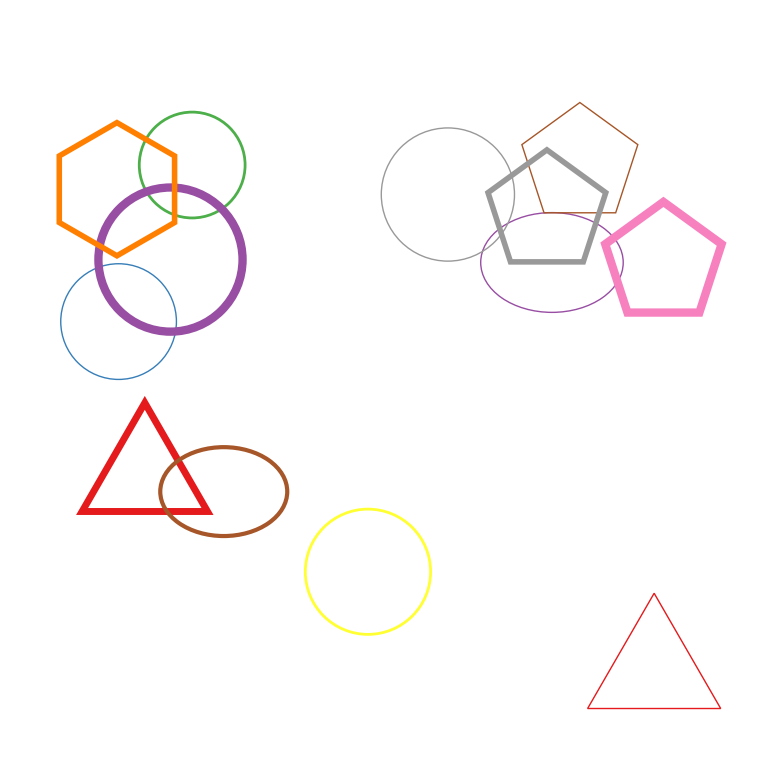[{"shape": "triangle", "thickness": 2.5, "radius": 0.47, "center": [0.188, 0.383]}, {"shape": "triangle", "thickness": 0.5, "radius": 0.5, "center": [0.85, 0.13]}, {"shape": "circle", "thickness": 0.5, "radius": 0.38, "center": [0.154, 0.582]}, {"shape": "circle", "thickness": 1, "radius": 0.34, "center": [0.25, 0.786]}, {"shape": "oval", "thickness": 0.5, "radius": 0.46, "center": [0.717, 0.659]}, {"shape": "circle", "thickness": 3, "radius": 0.47, "center": [0.221, 0.663]}, {"shape": "hexagon", "thickness": 2, "radius": 0.43, "center": [0.152, 0.754]}, {"shape": "circle", "thickness": 1, "radius": 0.41, "center": [0.478, 0.257]}, {"shape": "oval", "thickness": 1.5, "radius": 0.41, "center": [0.291, 0.362]}, {"shape": "pentagon", "thickness": 0.5, "radius": 0.4, "center": [0.753, 0.788]}, {"shape": "pentagon", "thickness": 3, "radius": 0.4, "center": [0.862, 0.658]}, {"shape": "pentagon", "thickness": 2, "radius": 0.4, "center": [0.71, 0.725]}, {"shape": "circle", "thickness": 0.5, "radius": 0.43, "center": [0.582, 0.747]}]